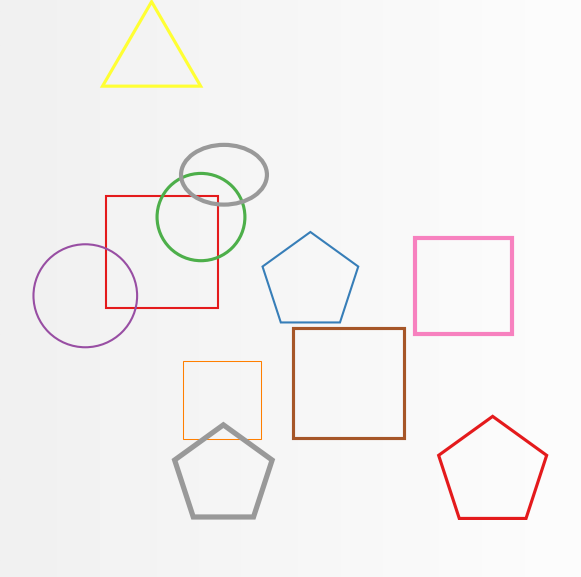[{"shape": "square", "thickness": 1, "radius": 0.48, "center": [0.278, 0.563]}, {"shape": "pentagon", "thickness": 1.5, "radius": 0.49, "center": [0.848, 0.18]}, {"shape": "pentagon", "thickness": 1, "radius": 0.43, "center": [0.534, 0.511]}, {"shape": "circle", "thickness": 1.5, "radius": 0.38, "center": [0.346, 0.623]}, {"shape": "circle", "thickness": 1, "radius": 0.45, "center": [0.147, 0.487]}, {"shape": "square", "thickness": 0.5, "radius": 0.34, "center": [0.382, 0.306]}, {"shape": "triangle", "thickness": 1.5, "radius": 0.49, "center": [0.261, 0.899]}, {"shape": "square", "thickness": 1.5, "radius": 0.48, "center": [0.6, 0.336]}, {"shape": "square", "thickness": 2, "radius": 0.41, "center": [0.798, 0.504]}, {"shape": "oval", "thickness": 2, "radius": 0.37, "center": [0.385, 0.697]}, {"shape": "pentagon", "thickness": 2.5, "radius": 0.44, "center": [0.384, 0.175]}]